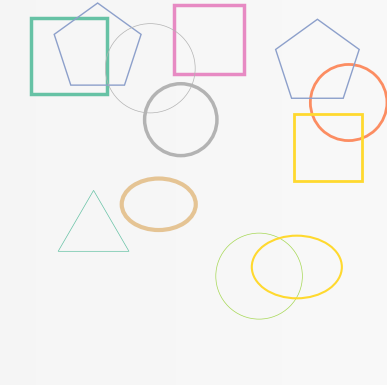[{"shape": "square", "thickness": 2.5, "radius": 0.49, "center": [0.179, 0.855]}, {"shape": "triangle", "thickness": 0.5, "radius": 0.53, "center": [0.241, 0.4]}, {"shape": "circle", "thickness": 2, "radius": 0.49, "center": [0.9, 0.734]}, {"shape": "pentagon", "thickness": 1, "radius": 0.59, "center": [0.252, 0.874]}, {"shape": "pentagon", "thickness": 1, "radius": 0.57, "center": [0.819, 0.837]}, {"shape": "square", "thickness": 2.5, "radius": 0.45, "center": [0.54, 0.898]}, {"shape": "circle", "thickness": 0.5, "radius": 0.56, "center": [0.669, 0.283]}, {"shape": "oval", "thickness": 1.5, "radius": 0.58, "center": [0.766, 0.307]}, {"shape": "square", "thickness": 2, "radius": 0.44, "center": [0.847, 0.617]}, {"shape": "oval", "thickness": 3, "radius": 0.48, "center": [0.41, 0.469]}, {"shape": "circle", "thickness": 0.5, "radius": 0.58, "center": [0.388, 0.823]}, {"shape": "circle", "thickness": 2.5, "radius": 0.47, "center": [0.466, 0.689]}]